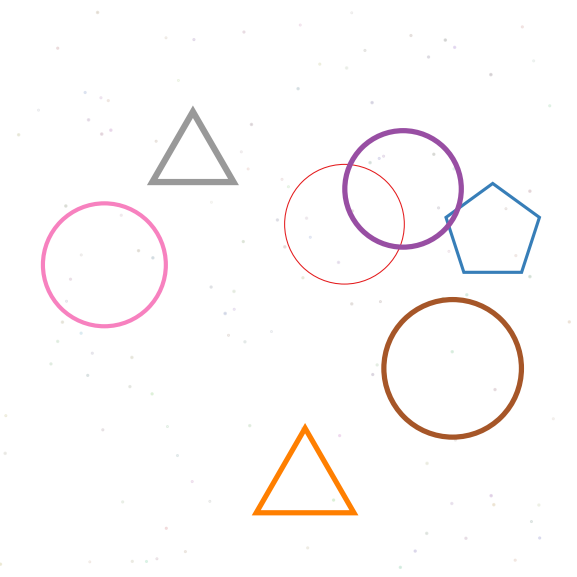[{"shape": "circle", "thickness": 0.5, "radius": 0.52, "center": [0.596, 0.611]}, {"shape": "pentagon", "thickness": 1.5, "radius": 0.43, "center": [0.853, 0.596]}, {"shape": "circle", "thickness": 2.5, "radius": 0.5, "center": [0.698, 0.672]}, {"shape": "triangle", "thickness": 2.5, "radius": 0.49, "center": [0.528, 0.16]}, {"shape": "circle", "thickness": 2.5, "radius": 0.6, "center": [0.784, 0.361]}, {"shape": "circle", "thickness": 2, "radius": 0.53, "center": [0.181, 0.541]}, {"shape": "triangle", "thickness": 3, "radius": 0.41, "center": [0.334, 0.724]}]